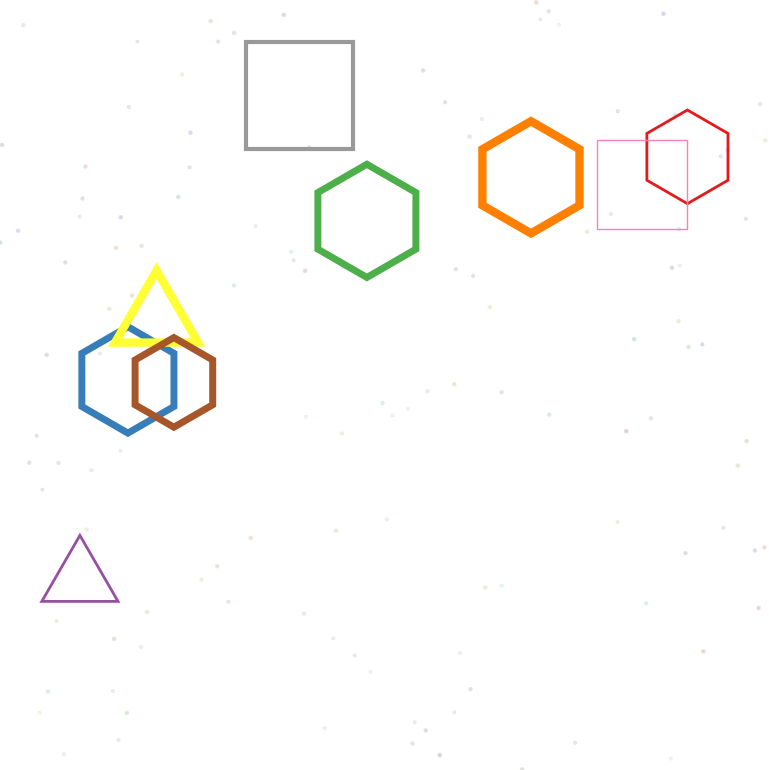[{"shape": "hexagon", "thickness": 1, "radius": 0.3, "center": [0.893, 0.796]}, {"shape": "hexagon", "thickness": 2.5, "radius": 0.35, "center": [0.166, 0.507]}, {"shape": "hexagon", "thickness": 2.5, "radius": 0.37, "center": [0.476, 0.713]}, {"shape": "triangle", "thickness": 1, "radius": 0.29, "center": [0.104, 0.248]}, {"shape": "hexagon", "thickness": 3, "radius": 0.36, "center": [0.69, 0.77]}, {"shape": "triangle", "thickness": 3, "radius": 0.31, "center": [0.203, 0.586]}, {"shape": "hexagon", "thickness": 2.5, "radius": 0.29, "center": [0.226, 0.503]}, {"shape": "square", "thickness": 0.5, "radius": 0.29, "center": [0.834, 0.76]}, {"shape": "square", "thickness": 1.5, "radius": 0.35, "center": [0.389, 0.876]}]